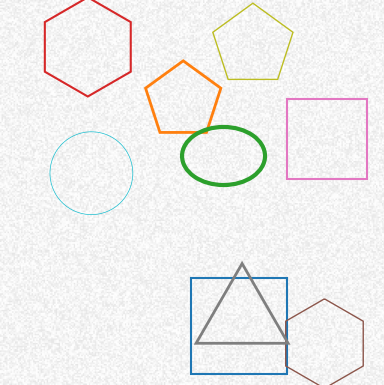[{"shape": "square", "thickness": 1.5, "radius": 0.63, "center": [0.621, 0.153]}, {"shape": "pentagon", "thickness": 2, "radius": 0.51, "center": [0.476, 0.739]}, {"shape": "oval", "thickness": 3, "radius": 0.54, "center": [0.581, 0.595]}, {"shape": "hexagon", "thickness": 1.5, "radius": 0.64, "center": [0.228, 0.878]}, {"shape": "hexagon", "thickness": 1, "radius": 0.58, "center": [0.843, 0.108]}, {"shape": "square", "thickness": 1.5, "radius": 0.52, "center": [0.849, 0.638]}, {"shape": "triangle", "thickness": 2, "radius": 0.69, "center": [0.629, 0.177]}, {"shape": "pentagon", "thickness": 1, "radius": 0.55, "center": [0.657, 0.882]}, {"shape": "circle", "thickness": 0.5, "radius": 0.54, "center": [0.237, 0.55]}]